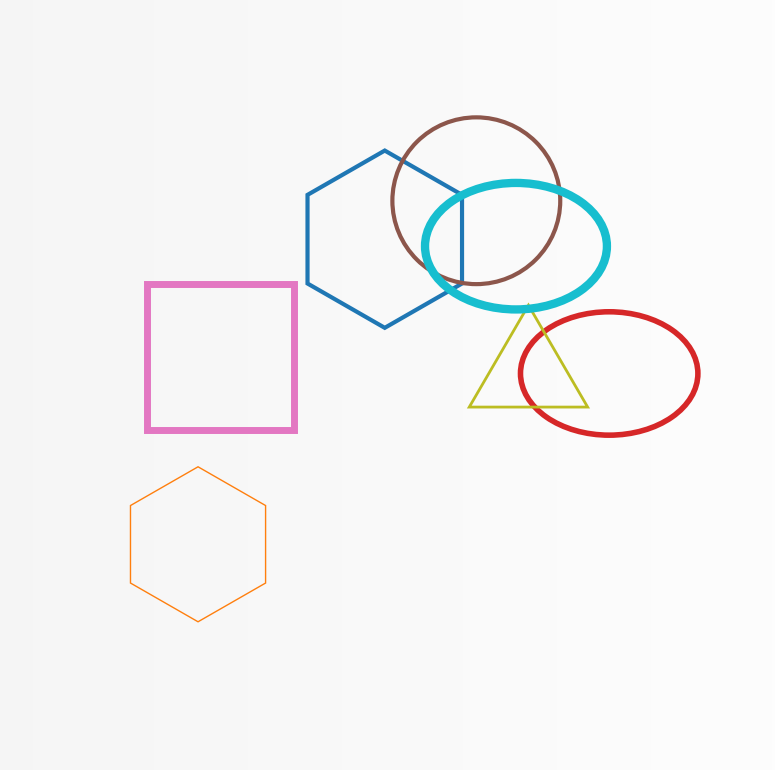[{"shape": "hexagon", "thickness": 1.5, "radius": 0.58, "center": [0.496, 0.689]}, {"shape": "hexagon", "thickness": 0.5, "radius": 0.5, "center": [0.256, 0.293]}, {"shape": "oval", "thickness": 2, "radius": 0.57, "center": [0.786, 0.515]}, {"shape": "circle", "thickness": 1.5, "radius": 0.54, "center": [0.615, 0.739]}, {"shape": "square", "thickness": 2.5, "radius": 0.47, "center": [0.285, 0.537]}, {"shape": "triangle", "thickness": 1, "radius": 0.44, "center": [0.682, 0.515]}, {"shape": "oval", "thickness": 3, "radius": 0.59, "center": [0.666, 0.68]}]